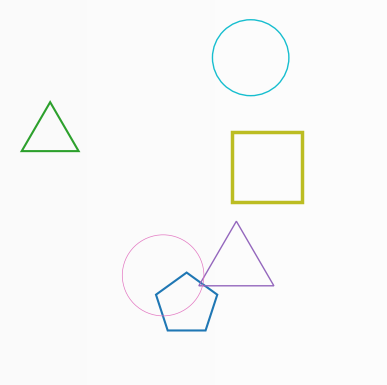[{"shape": "pentagon", "thickness": 1.5, "radius": 0.42, "center": [0.482, 0.209]}, {"shape": "triangle", "thickness": 1.5, "radius": 0.42, "center": [0.129, 0.65]}, {"shape": "triangle", "thickness": 1, "radius": 0.56, "center": [0.61, 0.314]}, {"shape": "circle", "thickness": 0.5, "radius": 0.53, "center": [0.421, 0.285]}, {"shape": "square", "thickness": 2.5, "radius": 0.45, "center": [0.689, 0.566]}, {"shape": "circle", "thickness": 1, "radius": 0.49, "center": [0.647, 0.85]}]